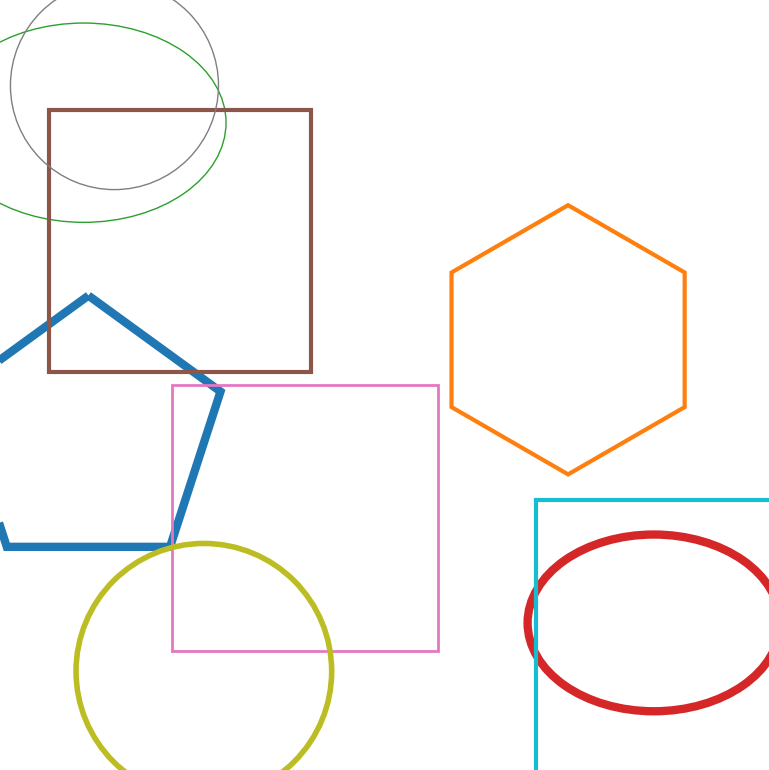[{"shape": "pentagon", "thickness": 3, "radius": 0.9, "center": [0.115, 0.436]}, {"shape": "hexagon", "thickness": 1.5, "radius": 0.87, "center": [0.738, 0.559]}, {"shape": "oval", "thickness": 0.5, "radius": 0.92, "center": [0.109, 0.841]}, {"shape": "oval", "thickness": 3, "radius": 0.82, "center": [0.849, 0.191]}, {"shape": "square", "thickness": 1.5, "radius": 0.85, "center": [0.233, 0.687]}, {"shape": "square", "thickness": 1, "radius": 0.86, "center": [0.396, 0.327]}, {"shape": "circle", "thickness": 0.5, "radius": 0.68, "center": [0.149, 0.889]}, {"shape": "circle", "thickness": 2, "radius": 0.83, "center": [0.265, 0.128]}, {"shape": "square", "thickness": 1.5, "radius": 0.91, "center": [0.878, 0.169]}]